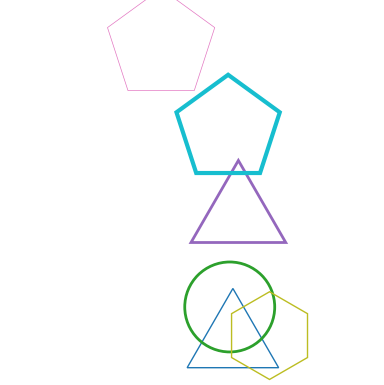[{"shape": "triangle", "thickness": 1, "radius": 0.69, "center": [0.605, 0.114]}, {"shape": "circle", "thickness": 2, "radius": 0.58, "center": [0.597, 0.203]}, {"shape": "triangle", "thickness": 2, "radius": 0.71, "center": [0.619, 0.441]}, {"shape": "pentagon", "thickness": 0.5, "radius": 0.73, "center": [0.418, 0.883]}, {"shape": "hexagon", "thickness": 1, "radius": 0.57, "center": [0.7, 0.128]}, {"shape": "pentagon", "thickness": 3, "radius": 0.71, "center": [0.593, 0.665]}]